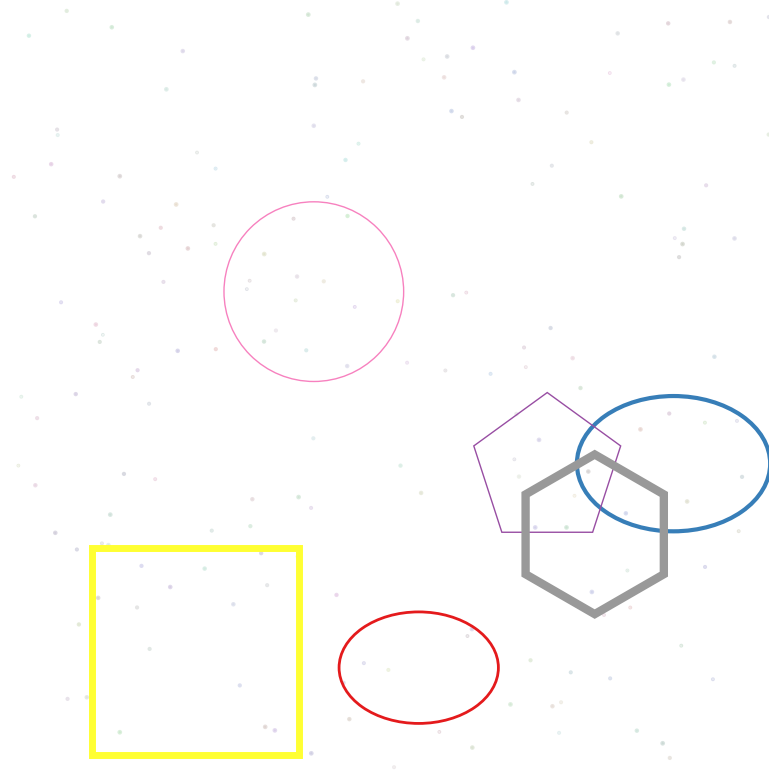[{"shape": "oval", "thickness": 1, "radius": 0.52, "center": [0.544, 0.133]}, {"shape": "oval", "thickness": 1.5, "radius": 0.63, "center": [0.875, 0.398]}, {"shape": "pentagon", "thickness": 0.5, "radius": 0.5, "center": [0.711, 0.39]}, {"shape": "square", "thickness": 2.5, "radius": 0.67, "center": [0.254, 0.154]}, {"shape": "circle", "thickness": 0.5, "radius": 0.58, "center": [0.408, 0.621]}, {"shape": "hexagon", "thickness": 3, "radius": 0.52, "center": [0.772, 0.306]}]